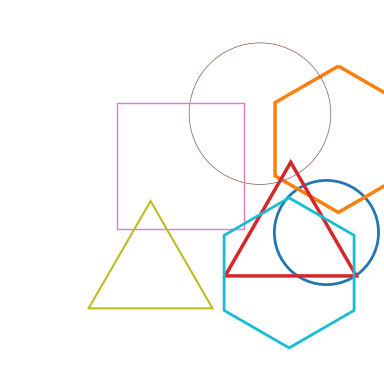[{"shape": "circle", "thickness": 2, "radius": 0.68, "center": [0.848, 0.396]}, {"shape": "hexagon", "thickness": 2.5, "radius": 0.95, "center": [0.879, 0.638]}, {"shape": "triangle", "thickness": 2.5, "radius": 0.98, "center": [0.755, 0.382]}, {"shape": "circle", "thickness": 0.5, "radius": 0.92, "center": [0.675, 0.705]}, {"shape": "square", "thickness": 1, "radius": 0.82, "center": [0.469, 0.569]}, {"shape": "triangle", "thickness": 1.5, "radius": 0.93, "center": [0.391, 0.292]}, {"shape": "hexagon", "thickness": 2, "radius": 0.97, "center": [0.751, 0.291]}]